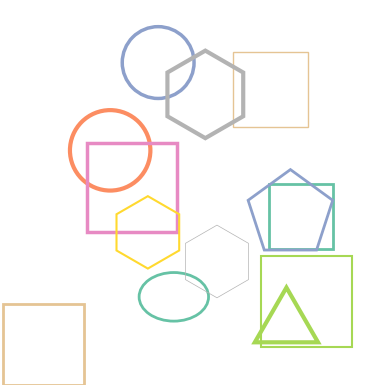[{"shape": "oval", "thickness": 2, "radius": 0.45, "center": [0.452, 0.229]}, {"shape": "square", "thickness": 2, "radius": 0.42, "center": [0.782, 0.438]}, {"shape": "circle", "thickness": 3, "radius": 0.52, "center": [0.286, 0.609]}, {"shape": "circle", "thickness": 2.5, "radius": 0.47, "center": [0.411, 0.838]}, {"shape": "pentagon", "thickness": 2, "radius": 0.58, "center": [0.754, 0.444]}, {"shape": "square", "thickness": 2.5, "radius": 0.58, "center": [0.343, 0.513]}, {"shape": "square", "thickness": 1.5, "radius": 0.59, "center": [0.795, 0.218]}, {"shape": "triangle", "thickness": 3, "radius": 0.47, "center": [0.744, 0.158]}, {"shape": "hexagon", "thickness": 1.5, "radius": 0.47, "center": [0.384, 0.396]}, {"shape": "square", "thickness": 1, "radius": 0.49, "center": [0.703, 0.767]}, {"shape": "square", "thickness": 2, "radius": 0.52, "center": [0.114, 0.105]}, {"shape": "hexagon", "thickness": 0.5, "radius": 0.47, "center": [0.564, 0.321]}, {"shape": "hexagon", "thickness": 3, "radius": 0.57, "center": [0.533, 0.755]}]